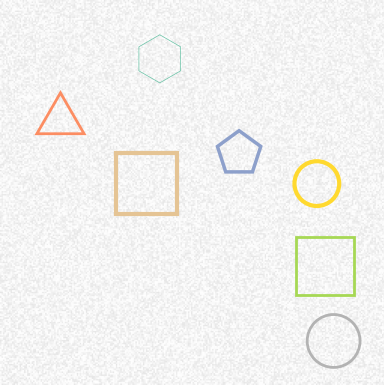[{"shape": "hexagon", "thickness": 0.5, "radius": 0.31, "center": [0.415, 0.847]}, {"shape": "triangle", "thickness": 2, "radius": 0.35, "center": [0.157, 0.688]}, {"shape": "pentagon", "thickness": 2.5, "radius": 0.3, "center": [0.621, 0.601]}, {"shape": "square", "thickness": 2, "radius": 0.38, "center": [0.844, 0.309]}, {"shape": "circle", "thickness": 3, "radius": 0.29, "center": [0.823, 0.523]}, {"shape": "square", "thickness": 3, "radius": 0.4, "center": [0.381, 0.523]}, {"shape": "circle", "thickness": 2, "radius": 0.34, "center": [0.867, 0.114]}]